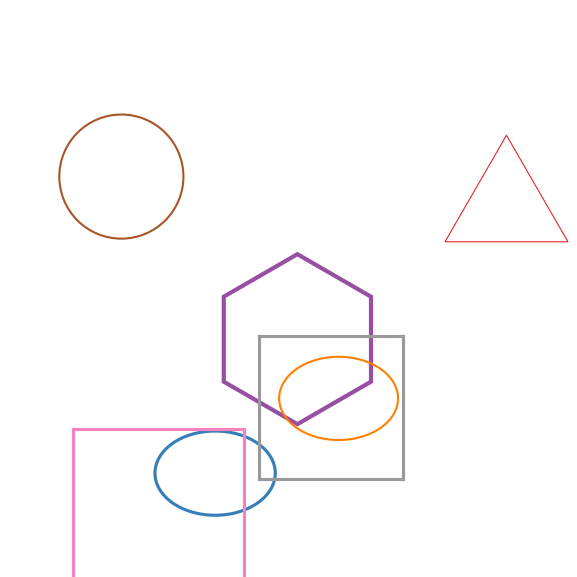[{"shape": "triangle", "thickness": 0.5, "radius": 0.61, "center": [0.877, 0.642]}, {"shape": "oval", "thickness": 1.5, "radius": 0.52, "center": [0.373, 0.18]}, {"shape": "hexagon", "thickness": 2, "radius": 0.74, "center": [0.515, 0.412]}, {"shape": "oval", "thickness": 1, "radius": 0.51, "center": [0.586, 0.309]}, {"shape": "circle", "thickness": 1, "radius": 0.54, "center": [0.21, 0.693]}, {"shape": "square", "thickness": 1.5, "radius": 0.74, "center": [0.274, 0.108]}, {"shape": "square", "thickness": 1.5, "radius": 0.62, "center": [0.573, 0.294]}]